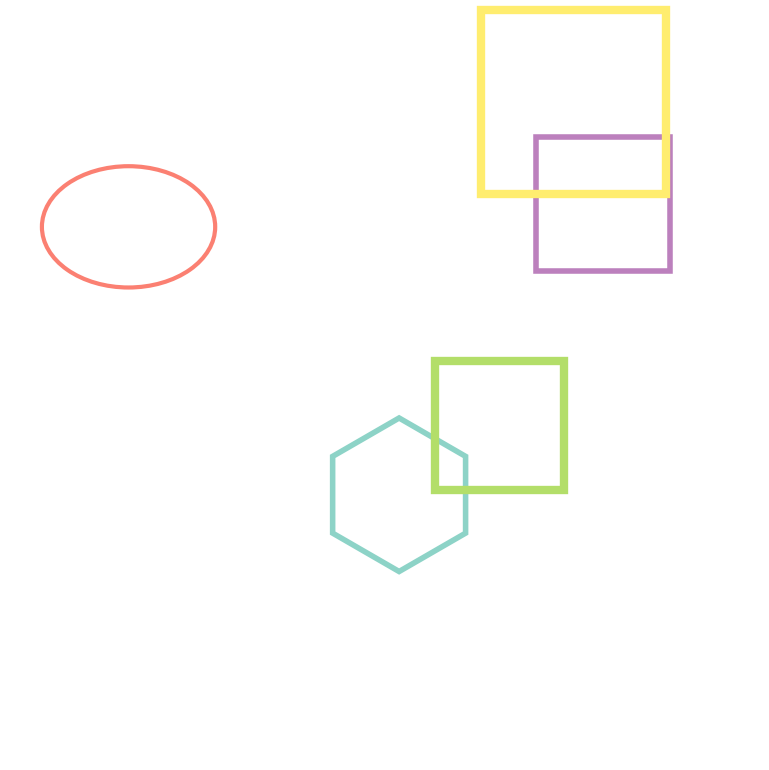[{"shape": "hexagon", "thickness": 2, "radius": 0.5, "center": [0.518, 0.357]}, {"shape": "oval", "thickness": 1.5, "radius": 0.56, "center": [0.167, 0.705]}, {"shape": "square", "thickness": 3, "radius": 0.42, "center": [0.649, 0.447]}, {"shape": "square", "thickness": 2, "radius": 0.44, "center": [0.783, 0.735]}, {"shape": "square", "thickness": 3, "radius": 0.6, "center": [0.745, 0.867]}]